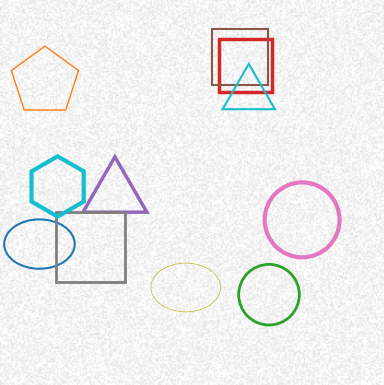[{"shape": "oval", "thickness": 1.5, "radius": 0.46, "center": [0.102, 0.366]}, {"shape": "pentagon", "thickness": 1, "radius": 0.46, "center": [0.117, 0.788]}, {"shape": "circle", "thickness": 2, "radius": 0.39, "center": [0.699, 0.235]}, {"shape": "square", "thickness": 2.5, "radius": 0.35, "center": [0.638, 0.829]}, {"shape": "triangle", "thickness": 2.5, "radius": 0.48, "center": [0.298, 0.497]}, {"shape": "square", "thickness": 1.5, "radius": 0.36, "center": [0.623, 0.851]}, {"shape": "circle", "thickness": 3, "radius": 0.49, "center": [0.785, 0.429]}, {"shape": "square", "thickness": 2, "radius": 0.45, "center": [0.235, 0.359]}, {"shape": "oval", "thickness": 0.5, "radius": 0.45, "center": [0.482, 0.253]}, {"shape": "triangle", "thickness": 1.5, "radius": 0.39, "center": [0.646, 0.756]}, {"shape": "hexagon", "thickness": 3, "radius": 0.39, "center": [0.15, 0.516]}]